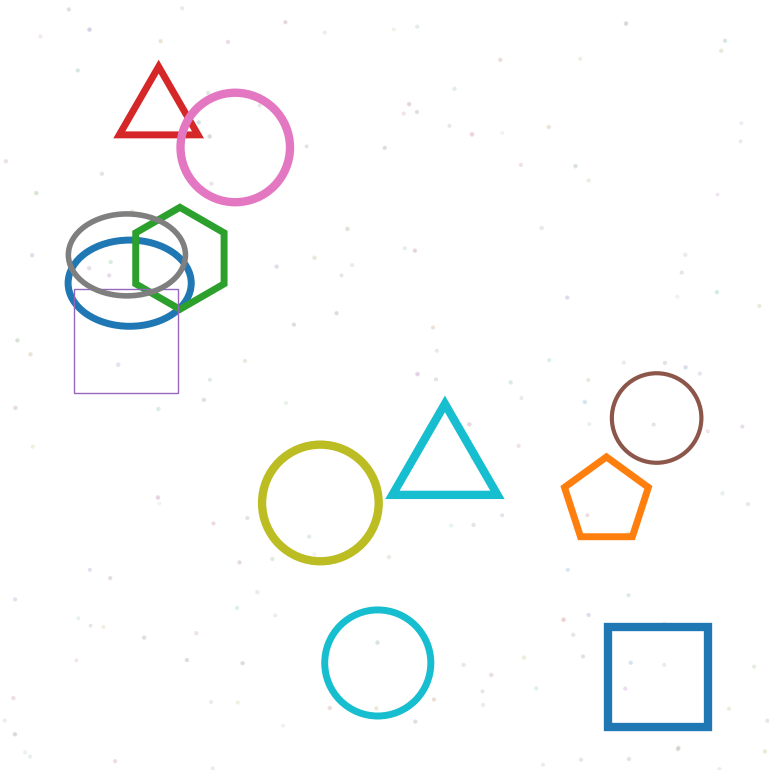[{"shape": "oval", "thickness": 2.5, "radius": 0.4, "center": [0.168, 0.632]}, {"shape": "square", "thickness": 3, "radius": 0.33, "center": [0.854, 0.121]}, {"shape": "pentagon", "thickness": 2.5, "radius": 0.29, "center": [0.788, 0.349]}, {"shape": "hexagon", "thickness": 2.5, "radius": 0.33, "center": [0.234, 0.664]}, {"shape": "triangle", "thickness": 2.5, "radius": 0.3, "center": [0.206, 0.854]}, {"shape": "square", "thickness": 0.5, "radius": 0.34, "center": [0.164, 0.557]}, {"shape": "circle", "thickness": 1.5, "radius": 0.29, "center": [0.853, 0.457]}, {"shape": "circle", "thickness": 3, "radius": 0.36, "center": [0.306, 0.808]}, {"shape": "oval", "thickness": 2, "radius": 0.38, "center": [0.165, 0.669]}, {"shape": "circle", "thickness": 3, "radius": 0.38, "center": [0.416, 0.347]}, {"shape": "triangle", "thickness": 3, "radius": 0.39, "center": [0.578, 0.397]}, {"shape": "circle", "thickness": 2.5, "radius": 0.34, "center": [0.491, 0.139]}]